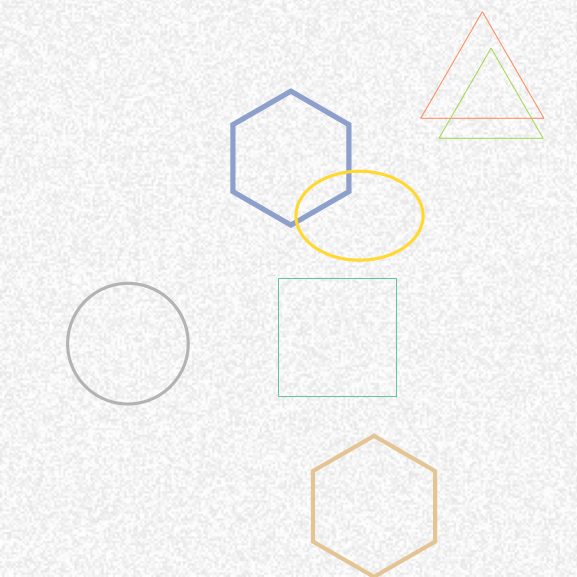[{"shape": "square", "thickness": 0.5, "radius": 0.51, "center": [0.583, 0.415]}, {"shape": "triangle", "thickness": 0.5, "radius": 0.62, "center": [0.835, 0.856]}, {"shape": "hexagon", "thickness": 2.5, "radius": 0.58, "center": [0.504, 0.725]}, {"shape": "triangle", "thickness": 0.5, "radius": 0.52, "center": [0.85, 0.812]}, {"shape": "oval", "thickness": 1.5, "radius": 0.55, "center": [0.623, 0.626]}, {"shape": "hexagon", "thickness": 2, "radius": 0.61, "center": [0.648, 0.122]}, {"shape": "circle", "thickness": 1.5, "radius": 0.52, "center": [0.222, 0.404]}]